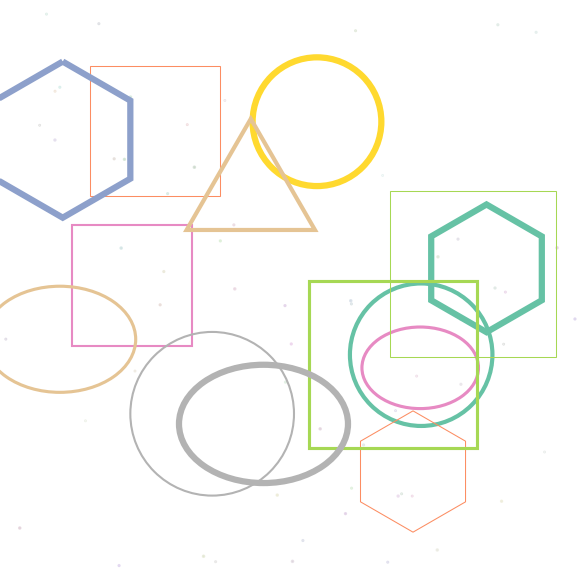[{"shape": "circle", "thickness": 2, "radius": 0.62, "center": [0.729, 0.385]}, {"shape": "hexagon", "thickness": 3, "radius": 0.55, "center": [0.842, 0.534]}, {"shape": "hexagon", "thickness": 0.5, "radius": 0.53, "center": [0.715, 0.183]}, {"shape": "square", "thickness": 0.5, "radius": 0.56, "center": [0.268, 0.772]}, {"shape": "hexagon", "thickness": 3, "radius": 0.68, "center": [0.109, 0.757]}, {"shape": "oval", "thickness": 1.5, "radius": 0.5, "center": [0.728, 0.362]}, {"shape": "square", "thickness": 1, "radius": 0.52, "center": [0.228, 0.505]}, {"shape": "square", "thickness": 1.5, "radius": 0.72, "center": [0.681, 0.368]}, {"shape": "square", "thickness": 0.5, "radius": 0.72, "center": [0.819, 0.524]}, {"shape": "circle", "thickness": 3, "radius": 0.56, "center": [0.549, 0.788]}, {"shape": "triangle", "thickness": 2, "radius": 0.64, "center": [0.434, 0.665]}, {"shape": "oval", "thickness": 1.5, "radius": 0.66, "center": [0.104, 0.412]}, {"shape": "circle", "thickness": 1, "radius": 0.71, "center": [0.367, 0.283]}, {"shape": "oval", "thickness": 3, "radius": 0.73, "center": [0.456, 0.265]}]